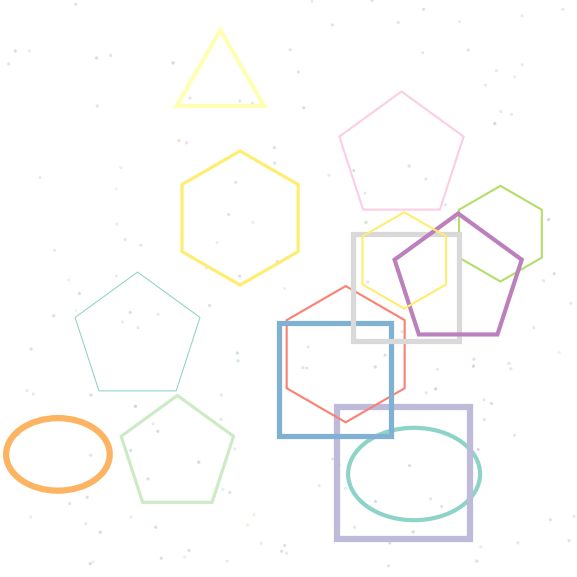[{"shape": "pentagon", "thickness": 0.5, "radius": 0.57, "center": [0.238, 0.414]}, {"shape": "oval", "thickness": 2, "radius": 0.57, "center": [0.717, 0.178]}, {"shape": "triangle", "thickness": 2, "radius": 0.44, "center": [0.382, 0.859]}, {"shape": "square", "thickness": 3, "radius": 0.57, "center": [0.699, 0.18]}, {"shape": "hexagon", "thickness": 1, "radius": 0.59, "center": [0.599, 0.386]}, {"shape": "square", "thickness": 2.5, "radius": 0.49, "center": [0.58, 0.342]}, {"shape": "oval", "thickness": 3, "radius": 0.45, "center": [0.1, 0.212]}, {"shape": "hexagon", "thickness": 1, "radius": 0.41, "center": [0.867, 0.595]}, {"shape": "pentagon", "thickness": 1, "radius": 0.57, "center": [0.695, 0.728]}, {"shape": "square", "thickness": 2.5, "radius": 0.46, "center": [0.703, 0.501]}, {"shape": "pentagon", "thickness": 2, "radius": 0.58, "center": [0.793, 0.514]}, {"shape": "pentagon", "thickness": 1.5, "radius": 0.51, "center": [0.307, 0.212]}, {"shape": "hexagon", "thickness": 1, "radius": 0.42, "center": [0.7, 0.548]}, {"shape": "hexagon", "thickness": 1.5, "radius": 0.58, "center": [0.416, 0.622]}]